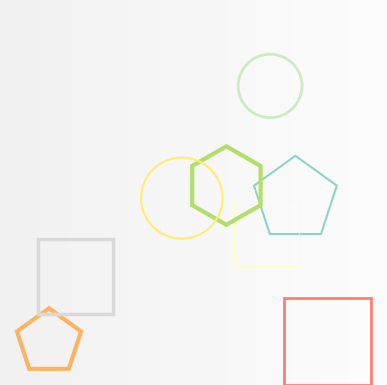[{"shape": "pentagon", "thickness": 1.5, "radius": 0.56, "center": [0.762, 0.483]}, {"shape": "square", "thickness": 0.5, "radius": 0.42, "center": [0.688, 0.394]}, {"shape": "square", "thickness": 2, "radius": 0.57, "center": [0.845, 0.113]}, {"shape": "pentagon", "thickness": 3, "radius": 0.43, "center": [0.126, 0.112]}, {"shape": "hexagon", "thickness": 3, "radius": 0.51, "center": [0.584, 0.518]}, {"shape": "square", "thickness": 2.5, "radius": 0.48, "center": [0.196, 0.282]}, {"shape": "circle", "thickness": 2, "radius": 0.41, "center": [0.697, 0.777]}, {"shape": "circle", "thickness": 1.5, "radius": 0.53, "center": [0.469, 0.485]}]